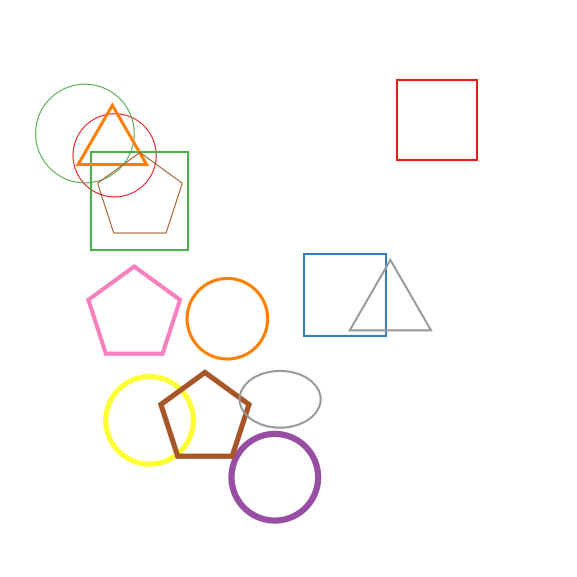[{"shape": "circle", "thickness": 0.5, "radius": 0.36, "center": [0.198, 0.73]}, {"shape": "square", "thickness": 1, "radius": 0.35, "center": [0.757, 0.791]}, {"shape": "square", "thickness": 1, "radius": 0.35, "center": [0.597, 0.489]}, {"shape": "square", "thickness": 1, "radius": 0.42, "center": [0.242, 0.651]}, {"shape": "circle", "thickness": 0.5, "radius": 0.43, "center": [0.147, 0.768]}, {"shape": "circle", "thickness": 3, "radius": 0.38, "center": [0.476, 0.173]}, {"shape": "circle", "thickness": 1.5, "radius": 0.35, "center": [0.394, 0.447]}, {"shape": "triangle", "thickness": 1.5, "radius": 0.34, "center": [0.195, 0.748]}, {"shape": "circle", "thickness": 2.5, "radius": 0.38, "center": [0.259, 0.271]}, {"shape": "pentagon", "thickness": 0.5, "radius": 0.39, "center": [0.242, 0.658]}, {"shape": "pentagon", "thickness": 2.5, "radius": 0.4, "center": [0.355, 0.274]}, {"shape": "pentagon", "thickness": 2, "radius": 0.42, "center": [0.232, 0.454]}, {"shape": "triangle", "thickness": 1, "radius": 0.41, "center": [0.676, 0.468]}, {"shape": "oval", "thickness": 1, "radius": 0.35, "center": [0.485, 0.308]}]